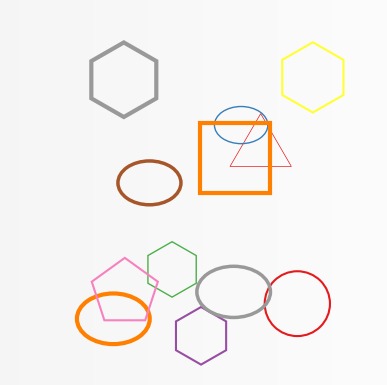[{"shape": "triangle", "thickness": 0.5, "radius": 0.46, "center": [0.673, 0.613]}, {"shape": "circle", "thickness": 1.5, "radius": 0.42, "center": [0.767, 0.211]}, {"shape": "oval", "thickness": 1, "radius": 0.34, "center": [0.622, 0.675]}, {"shape": "hexagon", "thickness": 1, "radius": 0.36, "center": [0.444, 0.3]}, {"shape": "hexagon", "thickness": 1.5, "radius": 0.37, "center": [0.519, 0.128]}, {"shape": "square", "thickness": 3, "radius": 0.45, "center": [0.607, 0.589]}, {"shape": "oval", "thickness": 3, "radius": 0.47, "center": [0.292, 0.172]}, {"shape": "hexagon", "thickness": 1.5, "radius": 0.46, "center": [0.807, 0.799]}, {"shape": "oval", "thickness": 2.5, "radius": 0.41, "center": [0.386, 0.525]}, {"shape": "pentagon", "thickness": 1.5, "radius": 0.45, "center": [0.322, 0.241]}, {"shape": "hexagon", "thickness": 3, "radius": 0.48, "center": [0.32, 0.793]}, {"shape": "oval", "thickness": 2.5, "radius": 0.47, "center": [0.603, 0.242]}]